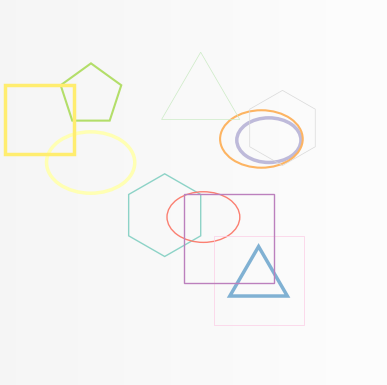[{"shape": "hexagon", "thickness": 1, "radius": 0.54, "center": [0.425, 0.441]}, {"shape": "oval", "thickness": 2.5, "radius": 0.57, "center": [0.234, 0.578]}, {"shape": "oval", "thickness": 2.5, "radius": 0.41, "center": [0.694, 0.636]}, {"shape": "oval", "thickness": 1, "radius": 0.47, "center": [0.525, 0.436]}, {"shape": "triangle", "thickness": 2.5, "radius": 0.43, "center": [0.667, 0.274]}, {"shape": "oval", "thickness": 1.5, "radius": 0.53, "center": [0.675, 0.639]}, {"shape": "pentagon", "thickness": 1.5, "radius": 0.41, "center": [0.235, 0.753]}, {"shape": "square", "thickness": 0.5, "radius": 0.58, "center": [0.668, 0.271]}, {"shape": "hexagon", "thickness": 0.5, "radius": 0.49, "center": [0.729, 0.668]}, {"shape": "square", "thickness": 1, "radius": 0.58, "center": [0.592, 0.381]}, {"shape": "triangle", "thickness": 0.5, "radius": 0.58, "center": [0.518, 0.748]}, {"shape": "square", "thickness": 2.5, "radius": 0.45, "center": [0.102, 0.69]}]